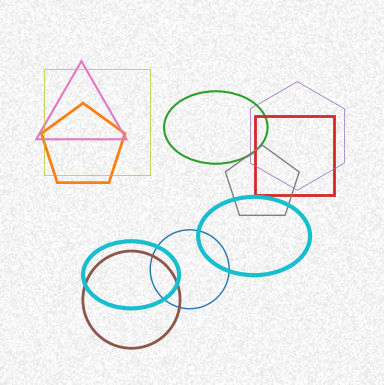[{"shape": "circle", "thickness": 1, "radius": 0.51, "center": [0.493, 0.301]}, {"shape": "pentagon", "thickness": 2, "radius": 0.57, "center": [0.216, 0.618]}, {"shape": "oval", "thickness": 1.5, "radius": 0.67, "center": [0.561, 0.669]}, {"shape": "square", "thickness": 2, "radius": 0.51, "center": [0.765, 0.596]}, {"shape": "hexagon", "thickness": 0.5, "radius": 0.71, "center": [0.772, 0.647]}, {"shape": "circle", "thickness": 2, "radius": 0.63, "center": [0.341, 0.222]}, {"shape": "triangle", "thickness": 1.5, "radius": 0.68, "center": [0.211, 0.706]}, {"shape": "pentagon", "thickness": 1, "radius": 0.5, "center": [0.681, 0.522]}, {"shape": "square", "thickness": 0.5, "radius": 0.69, "center": [0.252, 0.684]}, {"shape": "oval", "thickness": 3, "radius": 0.62, "center": [0.34, 0.286]}, {"shape": "oval", "thickness": 3, "radius": 0.73, "center": [0.66, 0.387]}]